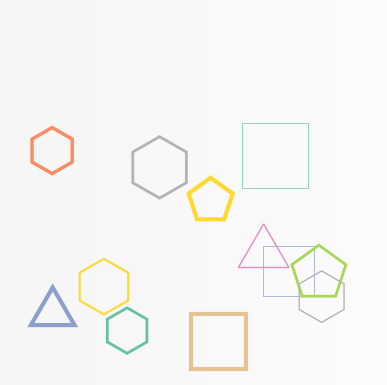[{"shape": "square", "thickness": 0.5, "radius": 0.42, "center": [0.709, 0.596]}, {"shape": "hexagon", "thickness": 2, "radius": 0.3, "center": [0.328, 0.141]}, {"shape": "hexagon", "thickness": 2.5, "radius": 0.3, "center": [0.134, 0.609]}, {"shape": "square", "thickness": 0.5, "radius": 0.33, "center": [0.744, 0.296]}, {"shape": "triangle", "thickness": 3, "radius": 0.33, "center": [0.136, 0.188]}, {"shape": "triangle", "thickness": 1, "radius": 0.38, "center": [0.68, 0.343]}, {"shape": "pentagon", "thickness": 2, "radius": 0.37, "center": [0.823, 0.29]}, {"shape": "pentagon", "thickness": 3, "radius": 0.3, "center": [0.544, 0.479]}, {"shape": "hexagon", "thickness": 1.5, "radius": 0.36, "center": [0.268, 0.256]}, {"shape": "square", "thickness": 3, "radius": 0.35, "center": [0.563, 0.113]}, {"shape": "hexagon", "thickness": 2, "radius": 0.4, "center": [0.412, 0.565]}, {"shape": "hexagon", "thickness": 1, "radius": 0.33, "center": [0.83, 0.229]}]